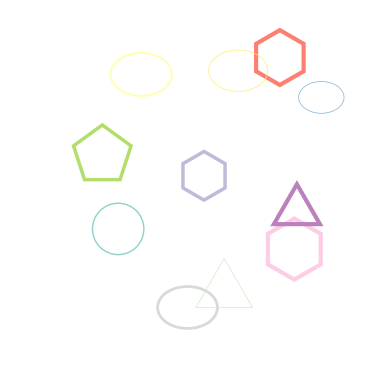[{"shape": "circle", "thickness": 1, "radius": 0.33, "center": [0.307, 0.405]}, {"shape": "oval", "thickness": 1.5, "radius": 0.4, "center": [0.367, 0.807]}, {"shape": "hexagon", "thickness": 2.5, "radius": 0.32, "center": [0.53, 0.543]}, {"shape": "hexagon", "thickness": 3, "radius": 0.36, "center": [0.727, 0.851]}, {"shape": "oval", "thickness": 0.5, "radius": 0.29, "center": [0.835, 0.747]}, {"shape": "pentagon", "thickness": 2.5, "radius": 0.39, "center": [0.266, 0.597]}, {"shape": "hexagon", "thickness": 3, "radius": 0.4, "center": [0.764, 0.353]}, {"shape": "oval", "thickness": 2, "radius": 0.39, "center": [0.487, 0.201]}, {"shape": "triangle", "thickness": 3, "radius": 0.35, "center": [0.771, 0.452]}, {"shape": "triangle", "thickness": 0.5, "radius": 0.43, "center": [0.582, 0.244]}, {"shape": "oval", "thickness": 0.5, "radius": 0.38, "center": [0.619, 0.816]}]